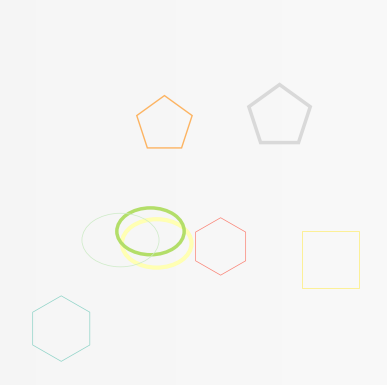[{"shape": "hexagon", "thickness": 0.5, "radius": 0.43, "center": [0.158, 0.147]}, {"shape": "oval", "thickness": 3, "radius": 0.45, "center": [0.404, 0.368]}, {"shape": "hexagon", "thickness": 0.5, "radius": 0.37, "center": [0.569, 0.36]}, {"shape": "pentagon", "thickness": 1, "radius": 0.38, "center": [0.424, 0.677]}, {"shape": "oval", "thickness": 2.5, "radius": 0.43, "center": [0.388, 0.399]}, {"shape": "pentagon", "thickness": 2.5, "radius": 0.42, "center": [0.721, 0.697]}, {"shape": "oval", "thickness": 0.5, "radius": 0.5, "center": [0.311, 0.377]}, {"shape": "square", "thickness": 0.5, "radius": 0.37, "center": [0.852, 0.326]}]